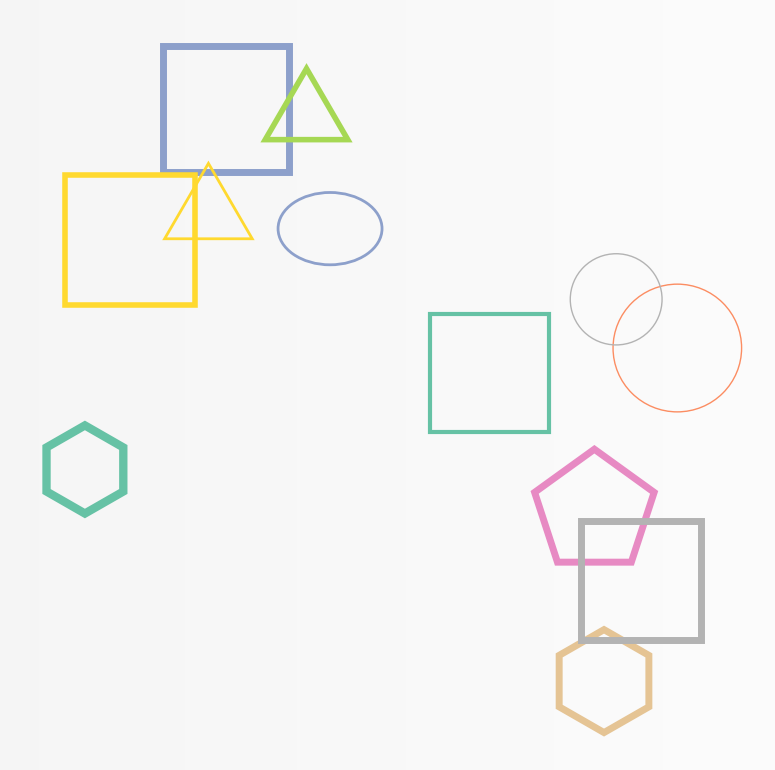[{"shape": "hexagon", "thickness": 3, "radius": 0.29, "center": [0.11, 0.39]}, {"shape": "square", "thickness": 1.5, "radius": 0.38, "center": [0.632, 0.515]}, {"shape": "circle", "thickness": 0.5, "radius": 0.41, "center": [0.874, 0.548]}, {"shape": "square", "thickness": 2.5, "radius": 0.41, "center": [0.291, 0.858]}, {"shape": "oval", "thickness": 1, "radius": 0.34, "center": [0.426, 0.703]}, {"shape": "pentagon", "thickness": 2.5, "radius": 0.41, "center": [0.767, 0.336]}, {"shape": "triangle", "thickness": 2, "radius": 0.31, "center": [0.396, 0.849]}, {"shape": "square", "thickness": 2, "radius": 0.42, "center": [0.168, 0.688]}, {"shape": "triangle", "thickness": 1, "radius": 0.33, "center": [0.269, 0.723]}, {"shape": "hexagon", "thickness": 2.5, "radius": 0.33, "center": [0.779, 0.115]}, {"shape": "square", "thickness": 2.5, "radius": 0.39, "center": [0.827, 0.246]}, {"shape": "circle", "thickness": 0.5, "radius": 0.3, "center": [0.795, 0.611]}]